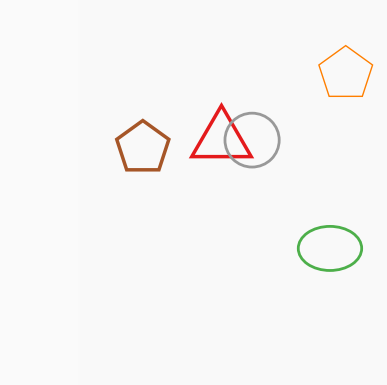[{"shape": "triangle", "thickness": 2.5, "radius": 0.44, "center": [0.572, 0.637]}, {"shape": "oval", "thickness": 2, "radius": 0.41, "center": [0.852, 0.355]}, {"shape": "pentagon", "thickness": 1, "radius": 0.36, "center": [0.892, 0.809]}, {"shape": "pentagon", "thickness": 2.5, "radius": 0.35, "center": [0.369, 0.616]}, {"shape": "circle", "thickness": 2, "radius": 0.35, "center": [0.651, 0.636]}]